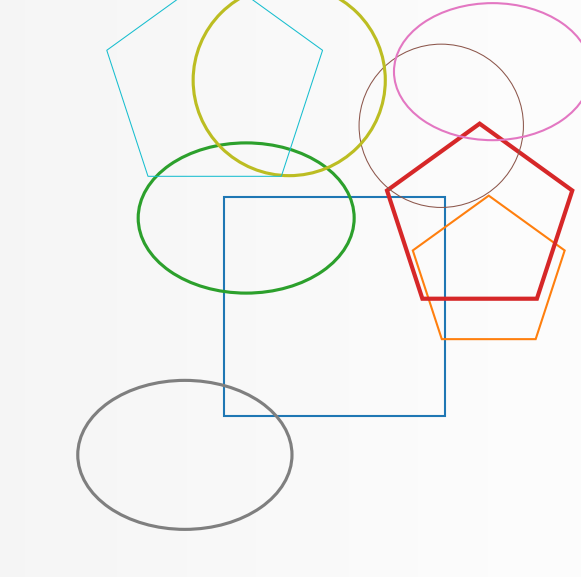[{"shape": "square", "thickness": 1, "radius": 0.95, "center": [0.575, 0.468]}, {"shape": "pentagon", "thickness": 1, "radius": 0.69, "center": [0.841, 0.523]}, {"shape": "oval", "thickness": 1.5, "radius": 0.93, "center": [0.424, 0.622]}, {"shape": "pentagon", "thickness": 2, "radius": 0.84, "center": [0.825, 0.617]}, {"shape": "circle", "thickness": 0.5, "radius": 0.71, "center": [0.759, 0.781]}, {"shape": "oval", "thickness": 1, "radius": 0.85, "center": [0.847, 0.875]}, {"shape": "oval", "thickness": 1.5, "radius": 0.92, "center": [0.318, 0.211]}, {"shape": "circle", "thickness": 1.5, "radius": 0.83, "center": [0.498, 0.86]}, {"shape": "pentagon", "thickness": 0.5, "radius": 0.98, "center": [0.369, 0.852]}]